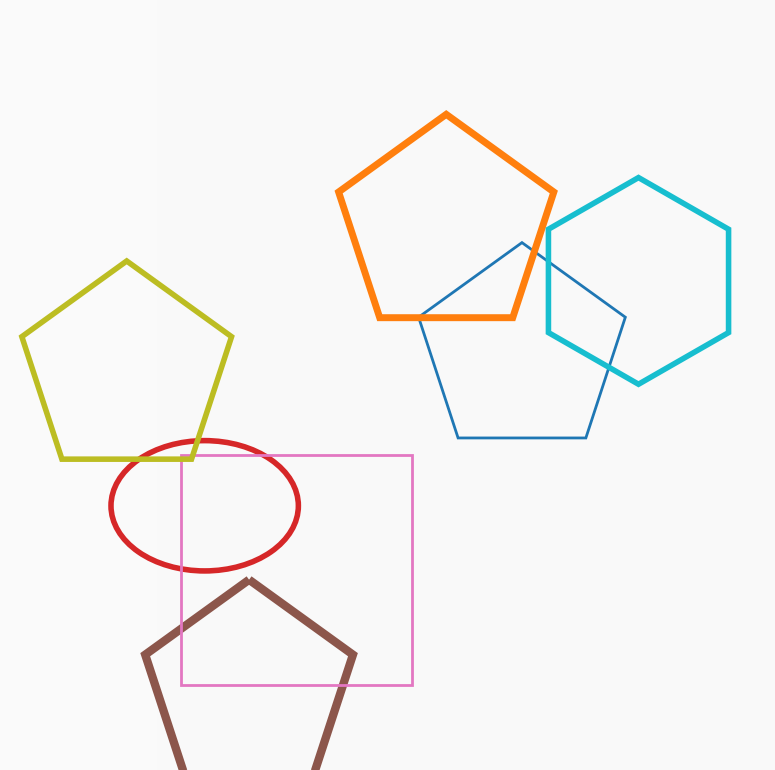[{"shape": "pentagon", "thickness": 1, "radius": 0.7, "center": [0.674, 0.545]}, {"shape": "pentagon", "thickness": 2.5, "radius": 0.73, "center": [0.576, 0.706]}, {"shape": "oval", "thickness": 2, "radius": 0.6, "center": [0.264, 0.343]}, {"shape": "pentagon", "thickness": 3, "radius": 0.7, "center": [0.321, 0.106]}, {"shape": "square", "thickness": 1, "radius": 0.75, "center": [0.382, 0.26]}, {"shape": "pentagon", "thickness": 2, "radius": 0.71, "center": [0.163, 0.519]}, {"shape": "hexagon", "thickness": 2, "radius": 0.67, "center": [0.824, 0.635]}]